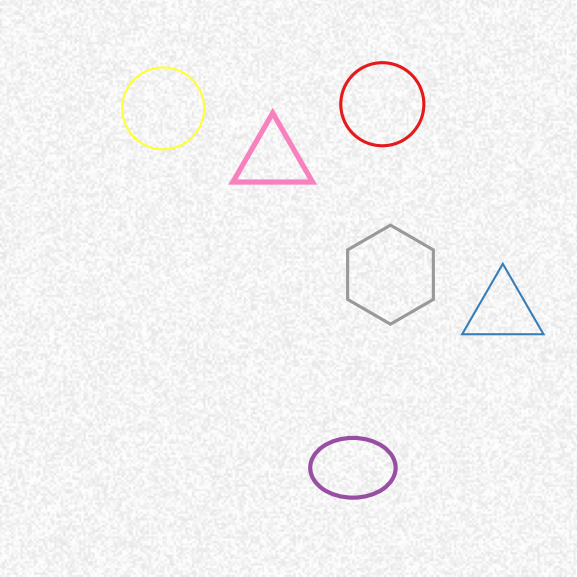[{"shape": "circle", "thickness": 1.5, "radius": 0.36, "center": [0.662, 0.819]}, {"shape": "triangle", "thickness": 1, "radius": 0.41, "center": [0.871, 0.461]}, {"shape": "oval", "thickness": 2, "radius": 0.37, "center": [0.611, 0.189]}, {"shape": "circle", "thickness": 1, "radius": 0.35, "center": [0.283, 0.811]}, {"shape": "triangle", "thickness": 2.5, "radius": 0.4, "center": [0.472, 0.724]}, {"shape": "hexagon", "thickness": 1.5, "radius": 0.43, "center": [0.676, 0.524]}]